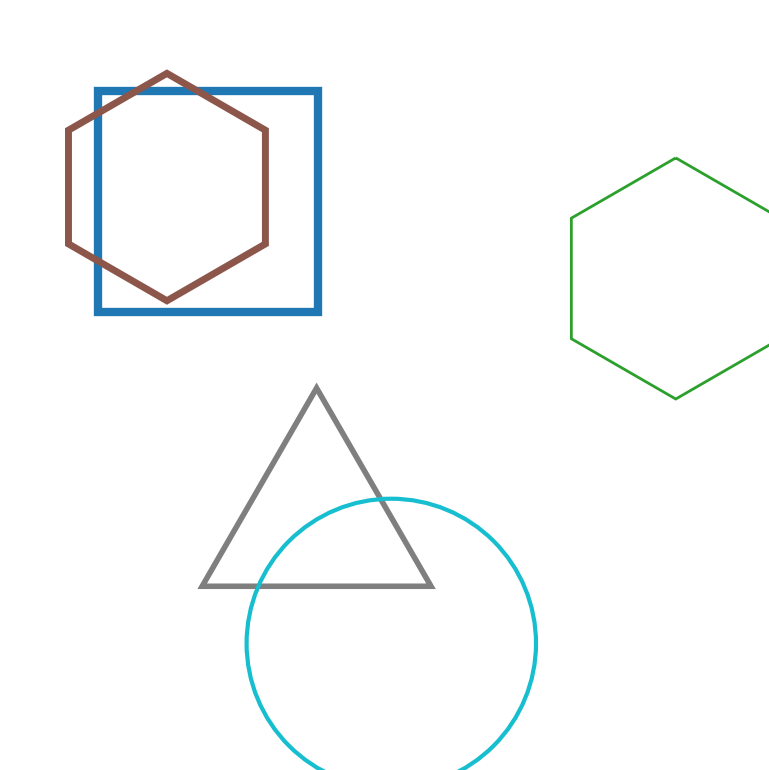[{"shape": "square", "thickness": 3, "radius": 0.72, "center": [0.27, 0.739]}, {"shape": "hexagon", "thickness": 1, "radius": 0.78, "center": [0.878, 0.638]}, {"shape": "hexagon", "thickness": 2.5, "radius": 0.74, "center": [0.217, 0.757]}, {"shape": "triangle", "thickness": 2, "radius": 0.86, "center": [0.411, 0.324]}, {"shape": "circle", "thickness": 1.5, "radius": 0.94, "center": [0.508, 0.164]}]